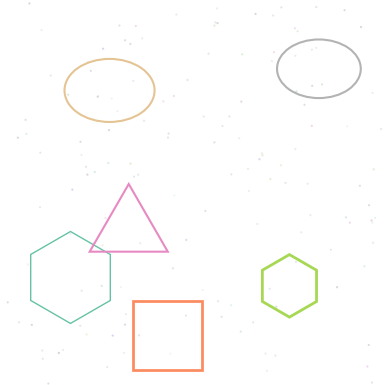[{"shape": "hexagon", "thickness": 1, "radius": 0.6, "center": [0.183, 0.279]}, {"shape": "square", "thickness": 2, "radius": 0.45, "center": [0.436, 0.129]}, {"shape": "triangle", "thickness": 1.5, "radius": 0.59, "center": [0.334, 0.405]}, {"shape": "hexagon", "thickness": 2, "radius": 0.41, "center": [0.752, 0.258]}, {"shape": "oval", "thickness": 1.5, "radius": 0.58, "center": [0.285, 0.765]}, {"shape": "oval", "thickness": 1.5, "radius": 0.54, "center": [0.828, 0.821]}]